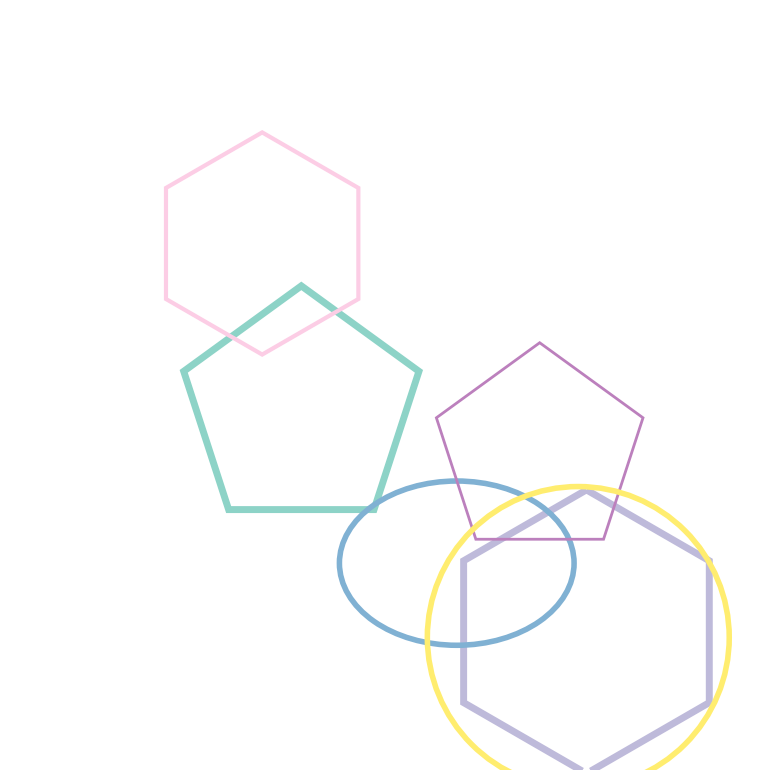[{"shape": "pentagon", "thickness": 2.5, "radius": 0.8, "center": [0.391, 0.468]}, {"shape": "hexagon", "thickness": 2.5, "radius": 0.92, "center": [0.762, 0.18]}, {"shape": "oval", "thickness": 2, "radius": 0.76, "center": [0.593, 0.269]}, {"shape": "hexagon", "thickness": 1.5, "radius": 0.72, "center": [0.34, 0.684]}, {"shape": "pentagon", "thickness": 1, "radius": 0.71, "center": [0.701, 0.414]}, {"shape": "circle", "thickness": 2, "radius": 0.98, "center": [0.751, 0.172]}]